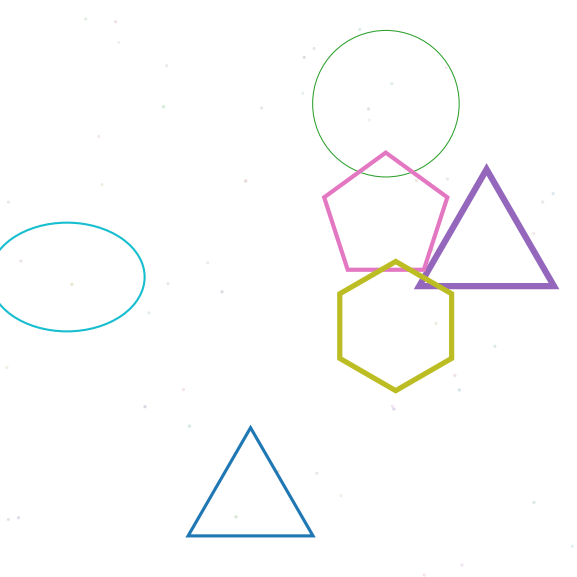[{"shape": "triangle", "thickness": 1.5, "radius": 0.62, "center": [0.434, 0.134]}, {"shape": "circle", "thickness": 0.5, "radius": 0.63, "center": [0.668, 0.82]}, {"shape": "triangle", "thickness": 3, "radius": 0.67, "center": [0.843, 0.571]}, {"shape": "pentagon", "thickness": 2, "radius": 0.56, "center": [0.668, 0.623]}, {"shape": "hexagon", "thickness": 2.5, "radius": 0.56, "center": [0.685, 0.435]}, {"shape": "oval", "thickness": 1, "radius": 0.67, "center": [0.116, 0.519]}]